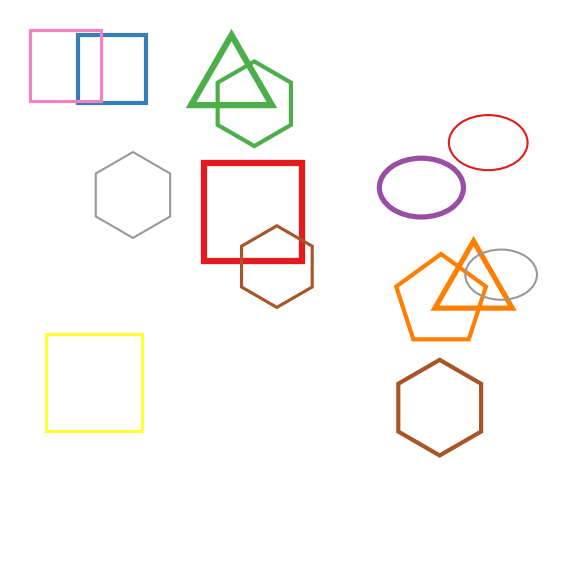[{"shape": "square", "thickness": 3, "radius": 0.42, "center": [0.438, 0.633]}, {"shape": "oval", "thickness": 1, "radius": 0.34, "center": [0.845, 0.752]}, {"shape": "square", "thickness": 2, "radius": 0.29, "center": [0.194, 0.88]}, {"shape": "hexagon", "thickness": 2, "radius": 0.37, "center": [0.44, 0.819]}, {"shape": "triangle", "thickness": 3, "radius": 0.4, "center": [0.401, 0.858]}, {"shape": "oval", "thickness": 2.5, "radius": 0.36, "center": [0.73, 0.674]}, {"shape": "triangle", "thickness": 2.5, "radius": 0.39, "center": [0.82, 0.504]}, {"shape": "pentagon", "thickness": 2, "radius": 0.41, "center": [0.764, 0.478]}, {"shape": "square", "thickness": 1.5, "radius": 0.42, "center": [0.163, 0.337]}, {"shape": "hexagon", "thickness": 2, "radius": 0.41, "center": [0.761, 0.293]}, {"shape": "hexagon", "thickness": 1.5, "radius": 0.35, "center": [0.479, 0.538]}, {"shape": "square", "thickness": 1.5, "radius": 0.31, "center": [0.114, 0.885]}, {"shape": "oval", "thickness": 1, "radius": 0.31, "center": [0.868, 0.523]}, {"shape": "hexagon", "thickness": 1, "radius": 0.37, "center": [0.23, 0.662]}]